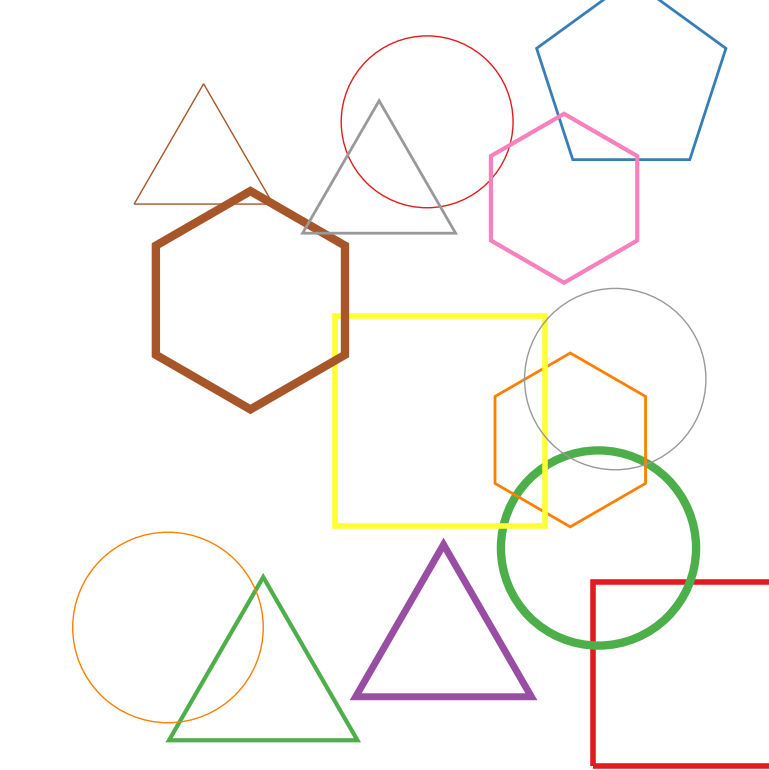[{"shape": "square", "thickness": 2, "radius": 0.6, "center": [0.889, 0.124]}, {"shape": "circle", "thickness": 0.5, "radius": 0.56, "center": [0.555, 0.842]}, {"shape": "pentagon", "thickness": 1, "radius": 0.65, "center": [0.82, 0.897]}, {"shape": "triangle", "thickness": 1.5, "radius": 0.71, "center": [0.342, 0.109]}, {"shape": "circle", "thickness": 3, "radius": 0.63, "center": [0.777, 0.288]}, {"shape": "triangle", "thickness": 2.5, "radius": 0.66, "center": [0.576, 0.161]}, {"shape": "circle", "thickness": 0.5, "radius": 0.62, "center": [0.218, 0.185]}, {"shape": "hexagon", "thickness": 1, "radius": 0.56, "center": [0.741, 0.429]}, {"shape": "square", "thickness": 2, "radius": 0.68, "center": [0.571, 0.453]}, {"shape": "hexagon", "thickness": 3, "radius": 0.71, "center": [0.325, 0.61]}, {"shape": "triangle", "thickness": 0.5, "radius": 0.52, "center": [0.264, 0.787]}, {"shape": "hexagon", "thickness": 1.5, "radius": 0.55, "center": [0.733, 0.743]}, {"shape": "triangle", "thickness": 1, "radius": 0.57, "center": [0.492, 0.755]}, {"shape": "circle", "thickness": 0.5, "radius": 0.59, "center": [0.799, 0.508]}]